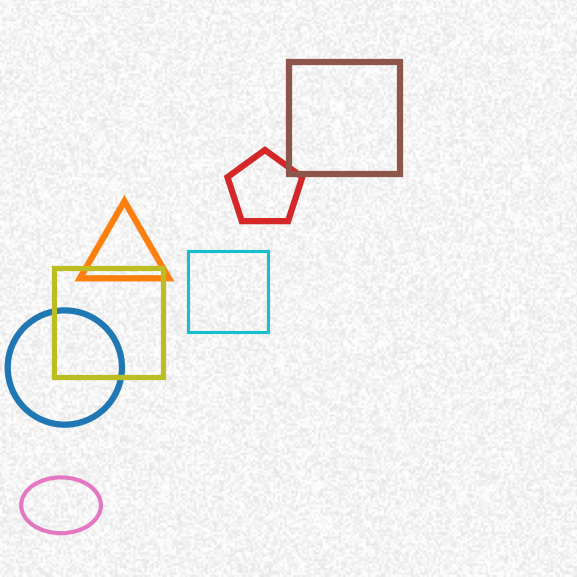[{"shape": "circle", "thickness": 3, "radius": 0.49, "center": [0.112, 0.363]}, {"shape": "triangle", "thickness": 3, "radius": 0.45, "center": [0.215, 0.562]}, {"shape": "pentagon", "thickness": 3, "radius": 0.34, "center": [0.459, 0.671]}, {"shape": "square", "thickness": 3, "radius": 0.48, "center": [0.597, 0.795]}, {"shape": "oval", "thickness": 2, "radius": 0.35, "center": [0.106, 0.124]}, {"shape": "square", "thickness": 2.5, "radius": 0.47, "center": [0.188, 0.441]}, {"shape": "square", "thickness": 1.5, "radius": 0.35, "center": [0.394, 0.494]}]